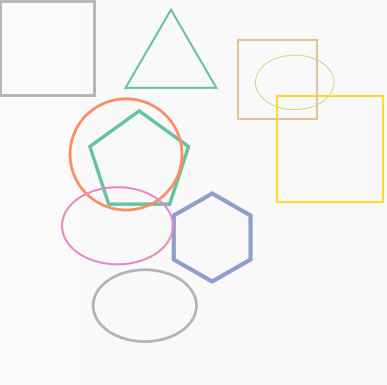[{"shape": "pentagon", "thickness": 2.5, "radius": 0.67, "center": [0.359, 0.578]}, {"shape": "triangle", "thickness": 1.5, "radius": 0.68, "center": [0.441, 0.839]}, {"shape": "circle", "thickness": 2, "radius": 0.72, "center": [0.325, 0.599]}, {"shape": "hexagon", "thickness": 3, "radius": 0.57, "center": [0.548, 0.383]}, {"shape": "oval", "thickness": 1.5, "radius": 0.72, "center": [0.303, 0.414]}, {"shape": "oval", "thickness": 0.5, "radius": 0.51, "center": [0.761, 0.786]}, {"shape": "square", "thickness": 1.5, "radius": 0.68, "center": [0.851, 0.613]}, {"shape": "square", "thickness": 1.5, "radius": 0.51, "center": [0.716, 0.793]}, {"shape": "oval", "thickness": 2, "radius": 0.67, "center": [0.374, 0.206]}, {"shape": "square", "thickness": 2, "radius": 0.61, "center": [0.121, 0.876]}]